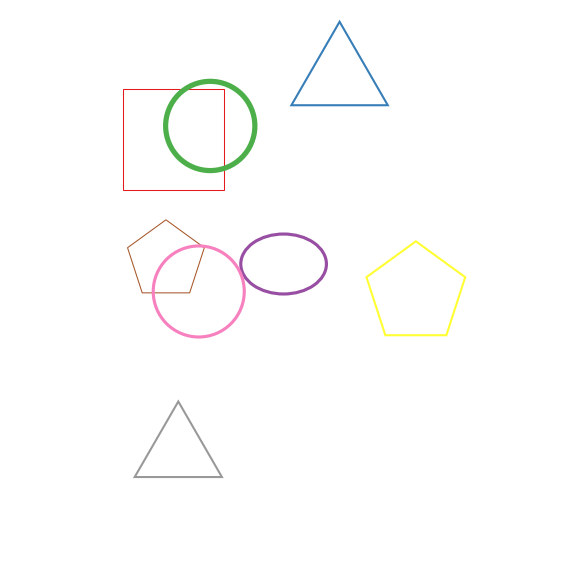[{"shape": "square", "thickness": 0.5, "radius": 0.44, "center": [0.301, 0.757]}, {"shape": "triangle", "thickness": 1, "radius": 0.48, "center": [0.588, 0.865]}, {"shape": "circle", "thickness": 2.5, "radius": 0.39, "center": [0.364, 0.781]}, {"shape": "oval", "thickness": 1.5, "radius": 0.37, "center": [0.491, 0.542]}, {"shape": "pentagon", "thickness": 1, "radius": 0.45, "center": [0.72, 0.491]}, {"shape": "pentagon", "thickness": 0.5, "radius": 0.35, "center": [0.287, 0.549]}, {"shape": "circle", "thickness": 1.5, "radius": 0.39, "center": [0.344, 0.494]}, {"shape": "triangle", "thickness": 1, "radius": 0.44, "center": [0.309, 0.217]}]